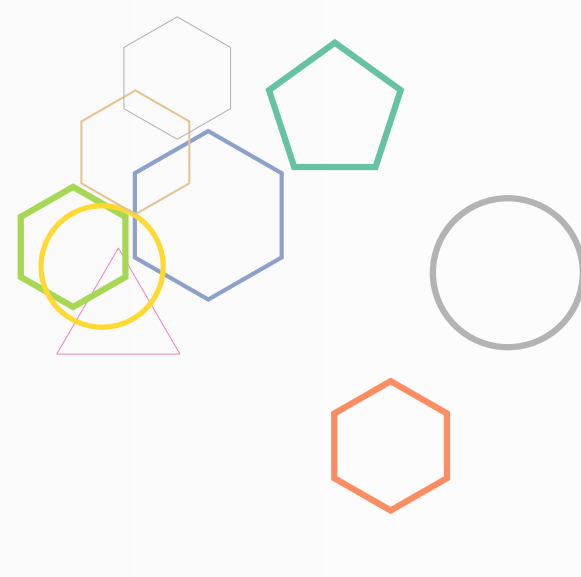[{"shape": "pentagon", "thickness": 3, "radius": 0.6, "center": [0.576, 0.806]}, {"shape": "hexagon", "thickness": 3, "radius": 0.56, "center": [0.672, 0.227]}, {"shape": "hexagon", "thickness": 2, "radius": 0.73, "center": [0.358, 0.626]}, {"shape": "triangle", "thickness": 0.5, "radius": 0.61, "center": [0.204, 0.447]}, {"shape": "hexagon", "thickness": 3, "radius": 0.52, "center": [0.126, 0.572]}, {"shape": "circle", "thickness": 2.5, "radius": 0.53, "center": [0.176, 0.538]}, {"shape": "hexagon", "thickness": 1, "radius": 0.54, "center": [0.233, 0.735]}, {"shape": "circle", "thickness": 3, "radius": 0.64, "center": [0.874, 0.527]}, {"shape": "hexagon", "thickness": 0.5, "radius": 0.53, "center": [0.305, 0.864]}]